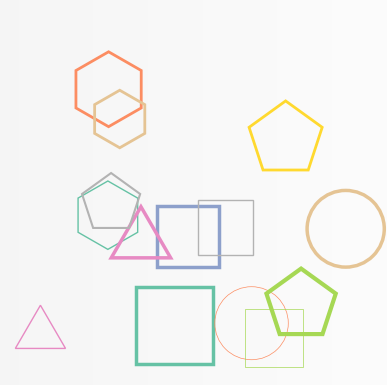[{"shape": "hexagon", "thickness": 1, "radius": 0.44, "center": [0.278, 0.441]}, {"shape": "square", "thickness": 2.5, "radius": 0.5, "center": [0.45, 0.155]}, {"shape": "circle", "thickness": 0.5, "radius": 0.47, "center": [0.649, 0.16]}, {"shape": "hexagon", "thickness": 2, "radius": 0.49, "center": [0.28, 0.768]}, {"shape": "square", "thickness": 2.5, "radius": 0.4, "center": [0.485, 0.386]}, {"shape": "triangle", "thickness": 2.5, "radius": 0.44, "center": [0.364, 0.375]}, {"shape": "triangle", "thickness": 1, "radius": 0.37, "center": [0.104, 0.132]}, {"shape": "pentagon", "thickness": 3, "radius": 0.47, "center": [0.777, 0.208]}, {"shape": "square", "thickness": 0.5, "radius": 0.38, "center": [0.707, 0.121]}, {"shape": "pentagon", "thickness": 2, "radius": 0.5, "center": [0.737, 0.639]}, {"shape": "circle", "thickness": 2.5, "radius": 0.5, "center": [0.892, 0.406]}, {"shape": "hexagon", "thickness": 2, "radius": 0.37, "center": [0.309, 0.691]}, {"shape": "pentagon", "thickness": 1.5, "radius": 0.39, "center": [0.287, 0.472]}, {"shape": "square", "thickness": 1, "radius": 0.35, "center": [0.582, 0.409]}]